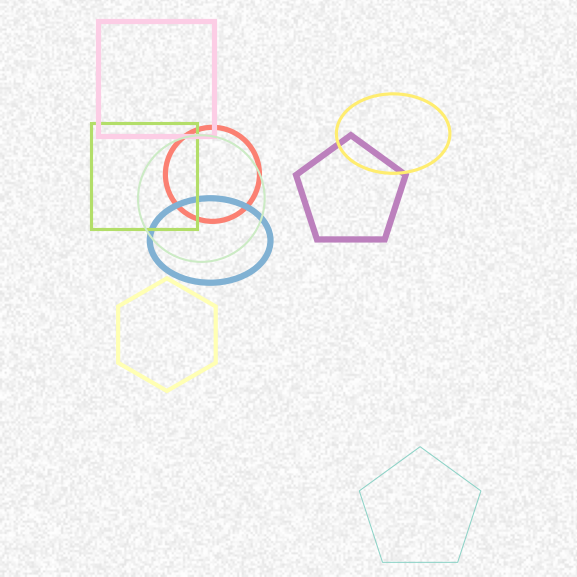[{"shape": "pentagon", "thickness": 0.5, "radius": 0.55, "center": [0.727, 0.115]}, {"shape": "hexagon", "thickness": 2, "radius": 0.49, "center": [0.289, 0.42]}, {"shape": "circle", "thickness": 2.5, "radius": 0.41, "center": [0.368, 0.697]}, {"shape": "oval", "thickness": 3, "radius": 0.52, "center": [0.364, 0.583]}, {"shape": "square", "thickness": 1.5, "radius": 0.46, "center": [0.249, 0.694]}, {"shape": "square", "thickness": 2.5, "radius": 0.5, "center": [0.27, 0.863]}, {"shape": "pentagon", "thickness": 3, "radius": 0.5, "center": [0.608, 0.665]}, {"shape": "circle", "thickness": 1, "radius": 0.55, "center": [0.349, 0.655]}, {"shape": "oval", "thickness": 1.5, "radius": 0.49, "center": [0.681, 0.768]}]